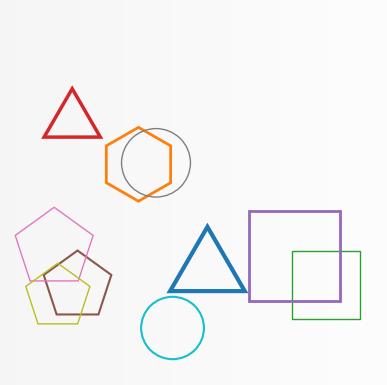[{"shape": "triangle", "thickness": 3, "radius": 0.56, "center": [0.535, 0.3]}, {"shape": "hexagon", "thickness": 2, "radius": 0.48, "center": [0.357, 0.573]}, {"shape": "square", "thickness": 1, "radius": 0.44, "center": [0.842, 0.259]}, {"shape": "triangle", "thickness": 2.5, "radius": 0.42, "center": [0.186, 0.686]}, {"shape": "square", "thickness": 2, "radius": 0.59, "center": [0.761, 0.335]}, {"shape": "pentagon", "thickness": 1.5, "radius": 0.46, "center": [0.2, 0.257]}, {"shape": "pentagon", "thickness": 1, "radius": 0.53, "center": [0.14, 0.356]}, {"shape": "circle", "thickness": 1, "radius": 0.44, "center": [0.403, 0.577]}, {"shape": "pentagon", "thickness": 1, "radius": 0.43, "center": [0.149, 0.229]}, {"shape": "circle", "thickness": 1.5, "radius": 0.41, "center": [0.445, 0.148]}]